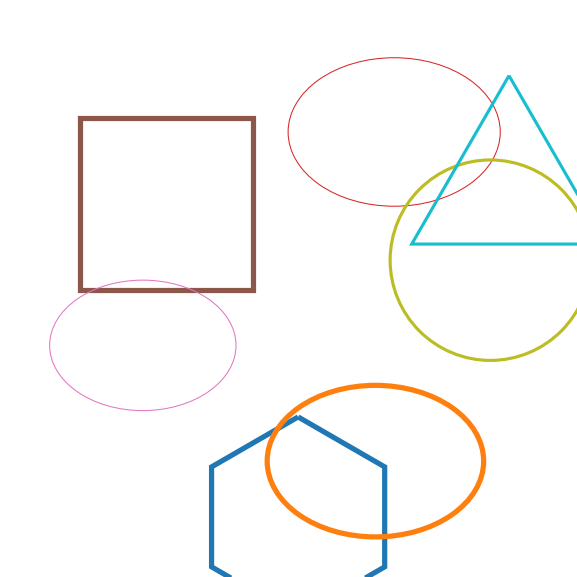[{"shape": "hexagon", "thickness": 2.5, "radius": 0.87, "center": [0.516, 0.104]}, {"shape": "oval", "thickness": 2.5, "radius": 0.94, "center": [0.65, 0.201]}, {"shape": "oval", "thickness": 0.5, "radius": 0.92, "center": [0.683, 0.771]}, {"shape": "square", "thickness": 2.5, "radius": 0.75, "center": [0.288, 0.646]}, {"shape": "oval", "thickness": 0.5, "radius": 0.81, "center": [0.247, 0.401]}, {"shape": "circle", "thickness": 1.5, "radius": 0.87, "center": [0.849, 0.549]}, {"shape": "triangle", "thickness": 1.5, "radius": 0.97, "center": [0.881, 0.674]}]